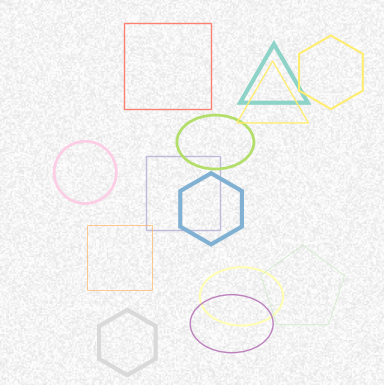[{"shape": "triangle", "thickness": 3, "radius": 0.51, "center": [0.712, 0.784]}, {"shape": "oval", "thickness": 1.5, "radius": 0.54, "center": [0.627, 0.23]}, {"shape": "square", "thickness": 1, "radius": 0.48, "center": [0.476, 0.5]}, {"shape": "square", "thickness": 1, "radius": 0.56, "center": [0.435, 0.828]}, {"shape": "hexagon", "thickness": 3, "radius": 0.46, "center": [0.548, 0.458]}, {"shape": "square", "thickness": 0.5, "radius": 0.42, "center": [0.309, 0.331]}, {"shape": "oval", "thickness": 2, "radius": 0.5, "center": [0.559, 0.631]}, {"shape": "circle", "thickness": 2, "radius": 0.4, "center": [0.221, 0.552]}, {"shape": "hexagon", "thickness": 3, "radius": 0.42, "center": [0.331, 0.11]}, {"shape": "oval", "thickness": 1, "radius": 0.54, "center": [0.602, 0.159]}, {"shape": "pentagon", "thickness": 0.5, "radius": 0.57, "center": [0.786, 0.249]}, {"shape": "hexagon", "thickness": 1.5, "radius": 0.48, "center": [0.86, 0.812]}, {"shape": "triangle", "thickness": 1, "radius": 0.54, "center": [0.708, 0.734]}]